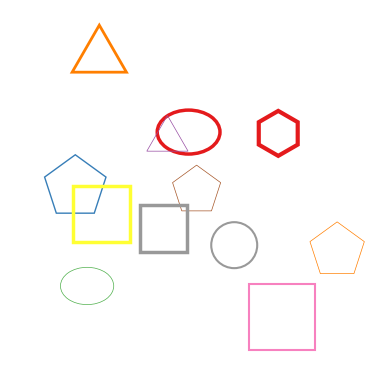[{"shape": "oval", "thickness": 2.5, "radius": 0.41, "center": [0.49, 0.657]}, {"shape": "hexagon", "thickness": 3, "radius": 0.29, "center": [0.723, 0.654]}, {"shape": "pentagon", "thickness": 1, "radius": 0.42, "center": [0.196, 0.514]}, {"shape": "oval", "thickness": 0.5, "radius": 0.35, "center": [0.226, 0.257]}, {"shape": "triangle", "thickness": 0.5, "radius": 0.31, "center": [0.435, 0.638]}, {"shape": "triangle", "thickness": 2, "radius": 0.41, "center": [0.258, 0.853]}, {"shape": "pentagon", "thickness": 0.5, "radius": 0.37, "center": [0.876, 0.349]}, {"shape": "square", "thickness": 2.5, "radius": 0.37, "center": [0.264, 0.444]}, {"shape": "pentagon", "thickness": 0.5, "radius": 0.33, "center": [0.511, 0.505]}, {"shape": "square", "thickness": 1.5, "radius": 0.43, "center": [0.733, 0.176]}, {"shape": "circle", "thickness": 1.5, "radius": 0.3, "center": [0.608, 0.363]}, {"shape": "square", "thickness": 2.5, "radius": 0.31, "center": [0.425, 0.407]}]